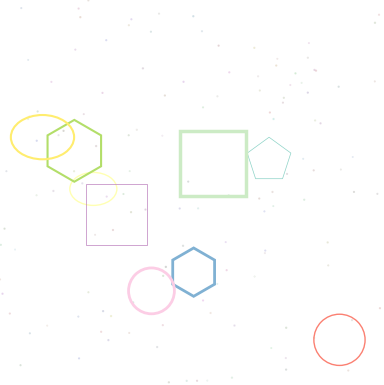[{"shape": "pentagon", "thickness": 0.5, "radius": 0.3, "center": [0.699, 0.584]}, {"shape": "oval", "thickness": 1, "radius": 0.31, "center": [0.242, 0.509]}, {"shape": "circle", "thickness": 1, "radius": 0.33, "center": [0.882, 0.117]}, {"shape": "hexagon", "thickness": 2, "radius": 0.31, "center": [0.503, 0.293]}, {"shape": "hexagon", "thickness": 1.5, "radius": 0.4, "center": [0.193, 0.608]}, {"shape": "circle", "thickness": 2, "radius": 0.3, "center": [0.393, 0.245]}, {"shape": "square", "thickness": 0.5, "radius": 0.39, "center": [0.302, 0.443]}, {"shape": "square", "thickness": 2.5, "radius": 0.43, "center": [0.553, 0.575]}, {"shape": "oval", "thickness": 1.5, "radius": 0.41, "center": [0.11, 0.644]}]